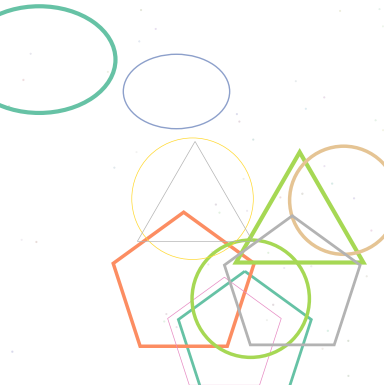[{"shape": "pentagon", "thickness": 2, "radius": 0.91, "center": [0.636, 0.114]}, {"shape": "oval", "thickness": 3, "radius": 0.99, "center": [0.102, 0.845]}, {"shape": "pentagon", "thickness": 2.5, "radius": 0.96, "center": [0.477, 0.256]}, {"shape": "oval", "thickness": 1, "radius": 0.69, "center": [0.458, 0.762]}, {"shape": "pentagon", "thickness": 0.5, "radius": 0.78, "center": [0.583, 0.125]}, {"shape": "circle", "thickness": 2.5, "radius": 0.76, "center": [0.651, 0.224]}, {"shape": "triangle", "thickness": 3, "radius": 0.96, "center": [0.778, 0.414]}, {"shape": "circle", "thickness": 0.5, "radius": 0.79, "center": [0.5, 0.484]}, {"shape": "circle", "thickness": 2.5, "radius": 0.7, "center": [0.893, 0.48]}, {"shape": "pentagon", "thickness": 2, "radius": 0.93, "center": [0.759, 0.254]}, {"shape": "triangle", "thickness": 0.5, "radius": 0.87, "center": [0.507, 0.46]}]